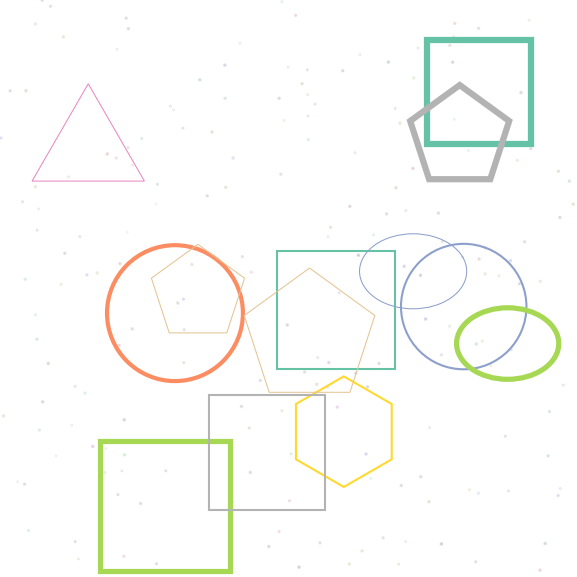[{"shape": "square", "thickness": 3, "radius": 0.45, "center": [0.829, 0.84]}, {"shape": "square", "thickness": 1, "radius": 0.51, "center": [0.581, 0.463]}, {"shape": "circle", "thickness": 2, "radius": 0.59, "center": [0.303, 0.457]}, {"shape": "oval", "thickness": 0.5, "radius": 0.46, "center": [0.715, 0.529]}, {"shape": "circle", "thickness": 1, "radius": 0.54, "center": [0.803, 0.468]}, {"shape": "triangle", "thickness": 0.5, "radius": 0.56, "center": [0.153, 0.742]}, {"shape": "oval", "thickness": 2.5, "radius": 0.44, "center": [0.879, 0.404]}, {"shape": "square", "thickness": 2.5, "radius": 0.56, "center": [0.285, 0.123]}, {"shape": "hexagon", "thickness": 1, "radius": 0.48, "center": [0.595, 0.252]}, {"shape": "pentagon", "thickness": 0.5, "radius": 0.42, "center": [0.343, 0.491]}, {"shape": "pentagon", "thickness": 0.5, "radius": 0.59, "center": [0.536, 0.416]}, {"shape": "square", "thickness": 1, "radius": 0.5, "center": [0.463, 0.216]}, {"shape": "pentagon", "thickness": 3, "radius": 0.45, "center": [0.796, 0.762]}]